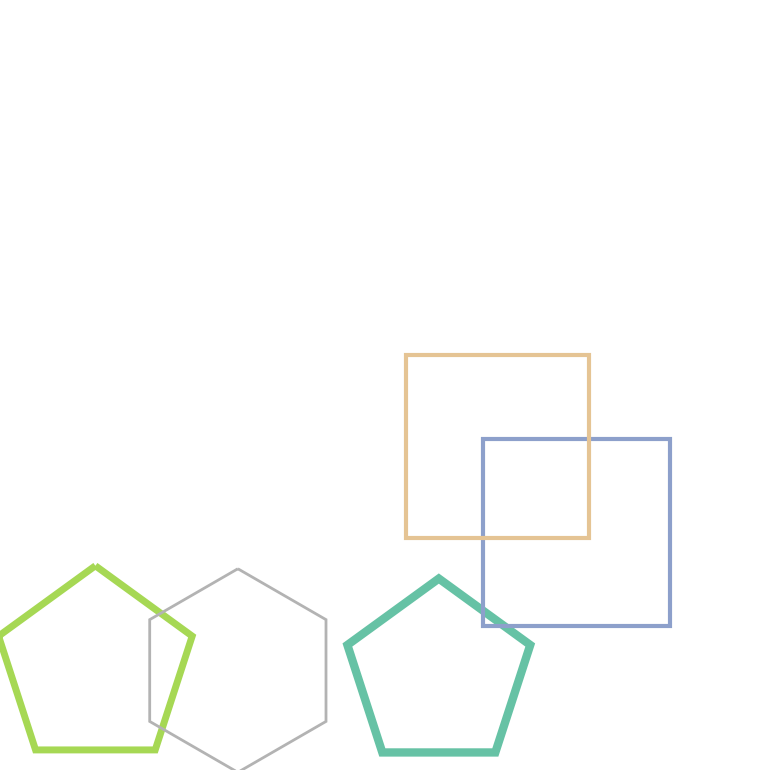[{"shape": "pentagon", "thickness": 3, "radius": 0.62, "center": [0.57, 0.124]}, {"shape": "square", "thickness": 1.5, "radius": 0.61, "center": [0.749, 0.308]}, {"shape": "pentagon", "thickness": 2.5, "radius": 0.66, "center": [0.124, 0.133]}, {"shape": "square", "thickness": 1.5, "radius": 0.59, "center": [0.646, 0.42]}, {"shape": "hexagon", "thickness": 1, "radius": 0.66, "center": [0.309, 0.129]}]